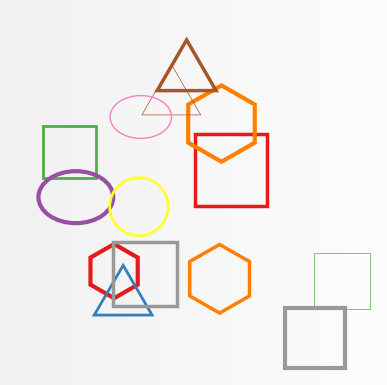[{"shape": "square", "thickness": 2.5, "radius": 0.47, "center": [0.596, 0.558]}, {"shape": "hexagon", "thickness": 3, "radius": 0.35, "center": [0.294, 0.296]}, {"shape": "triangle", "thickness": 2, "radius": 0.43, "center": [0.318, 0.225]}, {"shape": "square", "thickness": 0.5, "radius": 0.36, "center": [0.883, 0.27]}, {"shape": "square", "thickness": 2, "radius": 0.34, "center": [0.179, 0.606]}, {"shape": "oval", "thickness": 3, "radius": 0.48, "center": [0.196, 0.488]}, {"shape": "hexagon", "thickness": 2.5, "radius": 0.45, "center": [0.567, 0.276]}, {"shape": "hexagon", "thickness": 3, "radius": 0.5, "center": [0.572, 0.679]}, {"shape": "circle", "thickness": 2, "radius": 0.38, "center": [0.359, 0.463]}, {"shape": "triangle", "thickness": 2.5, "radius": 0.44, "center": [0.482, 0.809]}, {"shape": "triangle", "thickness": 0.5, "radius": 0.44, "center": [0.442, 0.745]}, {"shape": "oval", "thickness": 1, "radius": 0.4, "center": [0.363, 0.696]}, {"shape": "square", "thickness": 2.5, "radius": 0.42, "center": [0.374, 0.287]}, {"shape": "square", "thickness": 3, "radius": 0.39, "center": [0.812, 0.121]}]